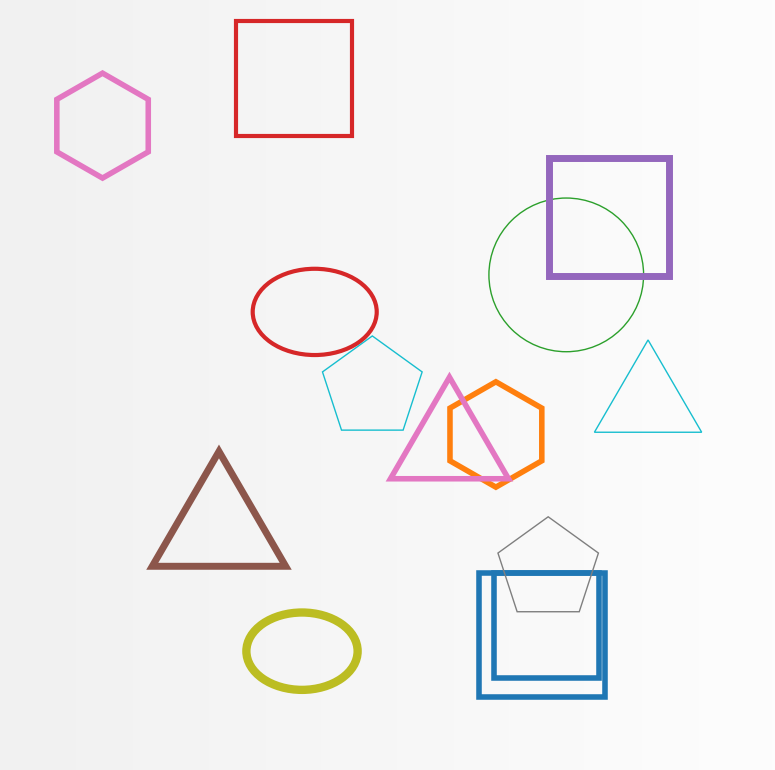[{"shape": "square", "thickness": 2, "radius": 0.34, "center": [0.705, 0.188]}, {"shape": "square", "thickness": 2, "radius": 0.41, "center": [0.699, 0.175]}, {"shape": "hexagon", "thickness": 2, "radius": 0.34, "center": [0.64, 0.436]}, {"shape": "circle", "thickness": 0.5, "radius": 0.5, "center": [0.731, 0.643]}, {"shape": "square", "thickness": 1.5, "radius": 0.37, "center": [0.379, 0.898]}, {"shape": "oval", "thickness": 1.5, "radius": 0.4, "center": [0.406, 0.595]}, {"shape": "square", "thickness": 2.5, "radius": 0.38, "center": [0.786, 0.718]}, {"shape": "triangle", "thickness": 2.5, "radius": 0.5, "center": [0.283, 0.314]}, {"shape": "triangle", "thickness": 2, "radius": 0.44, "center": [0.58, 0.422]}, {"shape": "hexagon", "thickness": 2, "radius": 0.34, "center": [0.132, 0.837]}, {"shape": "pentagon", "thickness": 0.5, "radius": 0.34, "center": [0.707, 0.261]}, {"shape": "oval", "thickness": 3, "radius": 0.36, "center": [0.39, 0.154]}, {"shape": "triangle", "thickness": 0.5, "radius": 0.4, "center": [0.836, 0.479]}, {"shape": "pentagon", "thickness": 0.5, "radius": 0.34, "center": [0.48, 0.496]}]